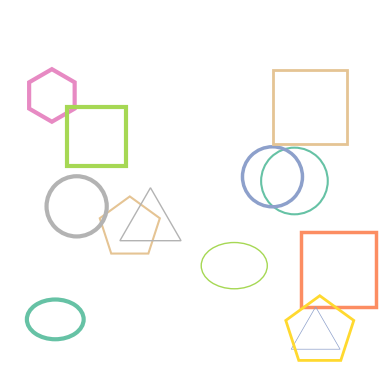[{"shape": "oval", "thickness": 3, "radius": 0.37, "center": [0.144, 0.17]}, {"shape": "circle", "thickness": 1.5, "radius": 0.43, "center": [0.765, 0.53]}, {"shape": "square", "thickness": 2.5, "radius": 0.49, "center": [0.879, 0.299]}, {"shape": "circle", "thickness": 2.5, "radius": 0.39, "center": [0.708, 0.541]}, {"shape": "triangle", "thickness": 0.5, "radius": 0.37, "center": [0.82, 0.13]}, {"shape": "hexagon", "thickness": 3, "radius": 0.34, "center": [0.135, 0.752]}, {"shape": "oval", "thickness": 1, "radius": 0.43, "center": [0.608, 0.31]}, {"shape": "square", "thickness": 3, "radius": 0.38, "center": [0.25, 0.646]}, {"shape": "pentagon", "thickness": 2, "radius": 0.46, "center": [0.831, 0.139]}, {"shape": "square", "thickness": 2, "radius": 0.48, "center": [0.806, 0.722]}, {"shape": "pentagon", "thickness": 1.5, "radius": 0.41, "center": [0.337, 0.408]}, {"shape": "circle", "thickness": 3, "radius": 0.39, "center": [0.199, 0.464]}, {"shape": "triangle", "thickness": 1, "radius": 0.46, "center": [0.391, 0.421]}]